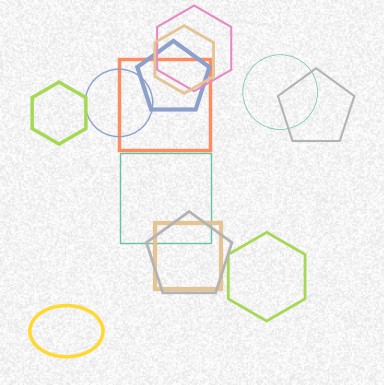[{"shape": "circle", "thickness": 0.5, "radius": 0.49, "center": [0.728, 0.761]}, {"shape": "square", "thickness": 1, "radius": 0.59, "center": [0.43, 0.486]}, {"shape": "square", "thickness": 2.5, "radius": 0.59, "center": [0.427, 0.728]}, {"shape": "circle", "thickness": 1, "radius": 0.44, "center": [0.309, 0.733]}, {"shape": "pentagon", "thickness": 3, "radius": 0.49, "center": [0.45, 0.795]}, {"shape": "hexagon", "thickness": 1.5, "radius": 0.56, "center": [0.504, 0.874]}, {"shape": "hexagon", "thickness": 2, "radius": 0.58, "center": [0.693, 0.281]}, {"shape": "hexagon", "thickness": 2.5, "radius": 0.4, "center": [0.153, 0.706]}, {"shape": "oval", "thickness": 2.5, "radius": 0.48, "center": [0.173, 0.14]}, {"shape": "hexagon", "thickness": 2, "radius": 0.44, "center": [0.478, 0.845]}, {"shape": "square", "thickness": 3, "radius": 0.43, "center": [0.488, 0.334]}, {"shape": "pentagon", "thickness": 1.5, "radius": 0.52, "center": [0.821, 0.718]}, {"shape": "pentagon", "thickness": 2, "radius": 0.58, "center": [0.491, 0.334]}]